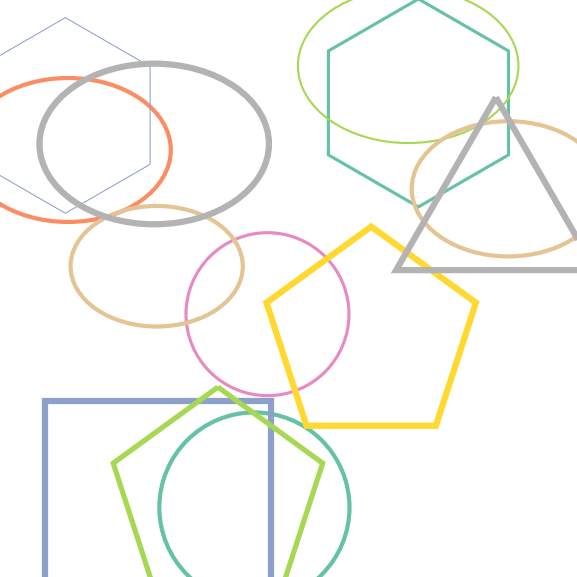[{"shape": "hexagon", "thickness": 1.5, "radius": 0.9, "center": [0.725, 0.821]}, {"shape": "circle", "thickness": 2, "radius": 0.82, "center": [0.441, 0.12]}, {"shape": "oval", "thickness": 2, "radius": 0.89, "center": [0.118, 0.739]}, {"shape": "square", "thickness": 3, "radius": 0.98, "center": [0.273, 0.109]}, {"shape": "hexagon", "thickness": 0.5, "radius": 0.85, "center": [0.113, 0.799]}, {"shape": "circle", "thickness": 1.5, "radius": 0.71, "center": [0.463, 0.455]}, {"shape": "pentagon", "thickness": 2.5, "radius": 0.95, "center": [0.377, 0.138]}, {"shape": "oval", "thickness": 1, "radius": 0.95, "center": [0.707, 0.885]}, {"shape": "pentagon", "thickness": 3, "radius": 0.95, "center": [0.643, 0.416]}, {"shape": "oval", "thickness": 2, "radius": 0.84, "center": [0.88, 0.672]}, {"shape": "oval", "thickness": 2, "radius": 0.75, "center": [0.271, 0.538]}, {"shape": "oval", "thickness": 3, "radius": 0.99, "center": [0.267, 0.75]}, {"shape": "triangle", "thickness": 3, "radius": 1.0, "center": [0.859, 0.631]}]